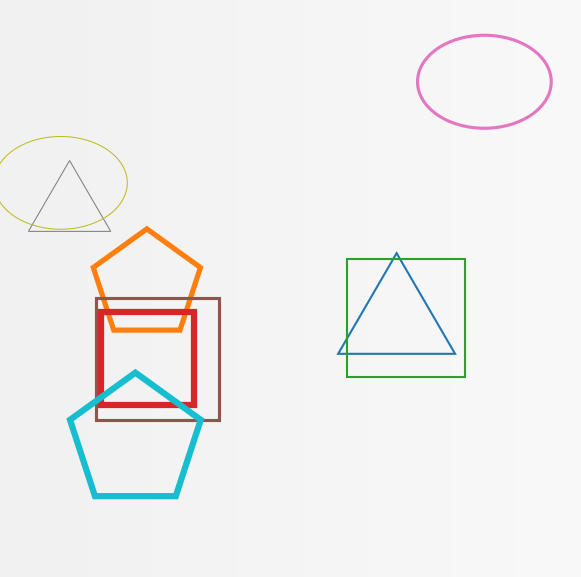[{"shape": "triangle", "thickness": 1, "radius": 0.58, "center": [0.682, 0.445]}, {"shape": "pentagon", "thickness": 2.5, "radius": 0.48, "center": [0.253, 0.506]}, {"shape": "square", "thickness": 1, "radius": 0.51, "center": [0.699, 0.448]}, {"shape": "square", "thickness": 3, "radius": 0.4, "center": [0.254, 0.379]}, {"shape": "square", "thickness": 1.5, "radius": 0.53, "center": [0.271, 0.378]}, {"shape": "oval", "thickness": 1.5, "radius": 0.58, "center": [0.833, 0.858]}, {"shape": "triangle", "thickness": 0.5, "radius": 0.41, "center": [0.12, 0.639]}, {"shape": "oval", "thickness": 0.5, "radius": 0.57, "center": [0.104, 0.682]}, {"shape": "pentagon", "thickness": 3, "radius": 0.59, "center": [0.233, 0.236]}]